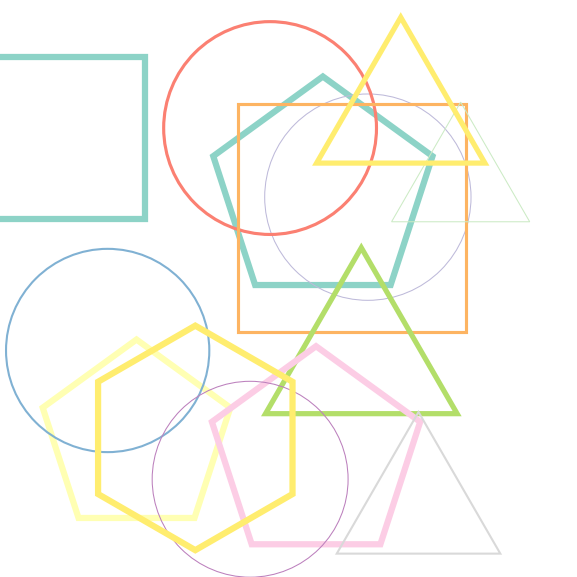[{"shape": "square", "thickness": 3, "radius": 0.7, "center": [0.112, 0.76]}, {"shape": "pentagon", "thickness": 3, "radius": 1.0, "center": [0.559, 0.667]}, {"shape": "pentagon", "thickness": 3, "radius": 0.85, "center": [0.236, 0.24]}, {"shape": "circle", "thickness": 0.5, "radius": 0.89, "center": [0.637, 0.658]}, {"shape": "circle", "thickness": 1.5, "radius": 0.92, "center": [0.468, 0.777]}, {"shape": "circle", "thickness": 1, "radius": 0.88, "center": [0.186, 0.392]}, {"shape": "square", "thickness": 1.5, "radius": 0.99, "center": [0.61, 0.622]}, {"shape": "triangle", "thickness": 2.5, "radius": 0.96, "center": [0.626, 0.379]}, {"shape": "pentagon", "thickness": 3, "radius": 0.95, "center": [0.547, 0.21]}, {"shape": "triangle", "thickness": 1, "radius": 0.82, "center": [0.725, 0.122]}, {"shape": "circle", "thickness": 0.5, "radius": 0.85, "center": [0.433, 0.169]}, {"shape": "triangle", "thickness": 0.5, "radius": 0.69, "center": [0.798, 0.684]}, {"shape": "triangle", "thickness": 2.5, "radius": 0.84, "center": [0.694, 0.801]}, {"shape": "hexagon", "thickness": 3, "radius": 0.97, "center": [0.338, 0.241]}]